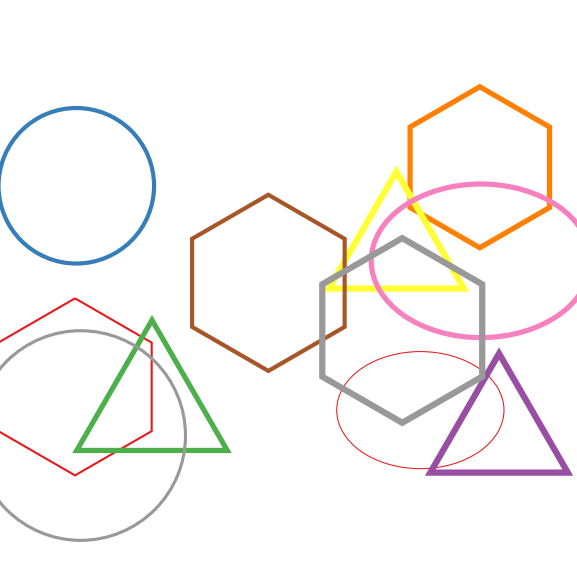[{"shape": "oval", "thickness": 0.5, "radius": 0.72, "center": [0.728, 0.289]}, {"shape": "hexagon", "thickness": 1, "radius": 0.77, "center": [0.13, 0.329]}, {"shape": "circle", "thickness": 2, "radius": 0.67, "center": [0.132, 0.677]}, {"shape": "triangle", "thickness": 2.5, "radius": 0.75, "center": [0.263, 0.294]}, {"shape": "triangle", "thickness": 3, "radius": 0.69, "center": [0.864, 0.25]}, {"shape": "hexagon", "thickness": 2.5, "radius": 0.7, "center": [0.831, 0.709]}, {"shape": "triangle", "thickness": 3, "radius": 0.68, "center": [0.686, 0.567]}, {"shape": "hexagon", "thickness": 2, "radius": 0.76, "center": [0.465, 0.509]}, {"shape": "oval", "thickness": 2.5, "radius": 0.95, "center": [0.833, 0.548]}, {"shape": "hexagon", "thickness": 3, "radius": 0.8, "center": [0.697, 0.427]}, {"shape": "circle", "thickness": 1.5, "radius": 0.91, "center": [0.14, 0.245]}]